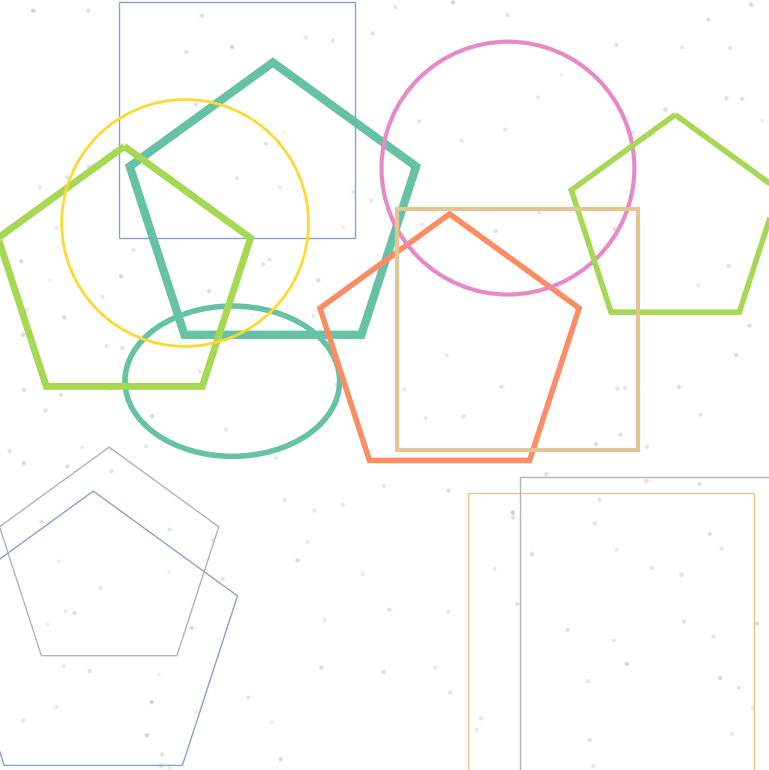[{"shape": "oval", "thickness": 2, "radius": 0.7, "center": [0.302, 0.505]}, {"shape": "pentagon", "thickness": 3, "radius": 0.98, "center": [0.354, 0.723]}, {"shape": "pentagon", "thickness": 2, "radius": 0.88, "center": [0.584, 0.545]}, {"shape": "pentagon", "thickness": 0.5, "radius": 0.98, "center": [0.121, 0.165]}, {"shape": "square", "thickness": 0.5, "radius": 0.77, "center": [0.308, 0.844]}, {"shape": "circle", "thickness": 1.5, "radius": 0.82, "center": [0.66, 0.782]}, {"shape": "pentagon", "thickness": 2.5, "radius": 0.86, "center": [0.161, 0.638]}, {"shape": "pentagon", "thickness": 2, "radius": 0.71, "center": [0.877, 0.709]}, {"shape": "circle", "thickness": 1, "radius": 0.8, "center": [0.24, 0.71]}, {"shape": "square", "thickness": 0.5, "radius": 0.93, "center": [0.794, 0.175]}, {"shape": "square", "thickness": 1.5, "radius": 0.78, "center": [0.672, 0.572]}, {"shape": "pentagon", "thickness": 0.5, "radius": 0.75, "center": [0.142, 0.27]}, {"shape": "square", "thickness": 0.5, "radius": 0.96, "center": [0.868, 0.188]}]